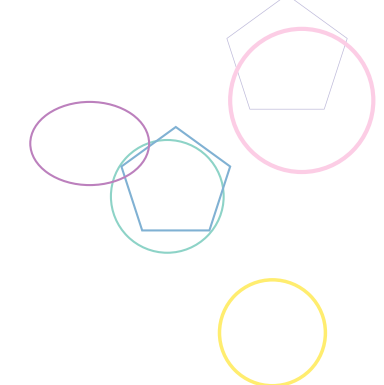[{"shape": "circle", "thickness": 1.5, "radius": 0.73, "center": [0.435, 0.49]}, {"shape": "pentagon", "thickness": 0.5, "radius": 0.82, "center": [0.746, 0.849]}, {"shape": "pentagon", "thickness": 1.5, "radius": 0.74, "center": [0.457, 0.522]}, {"shape": "circle", "thickness": 3, "radius": 0.93, "center": [0.784, 0.739]}, {"shape": "oval", "thickness": 1.5, "radius": 0.77, "center": [0.233, 0.627]}, {"shape": "circle", "thickness": 2.5, "radius": 0.69, "center": [0.708, 0.136]}]